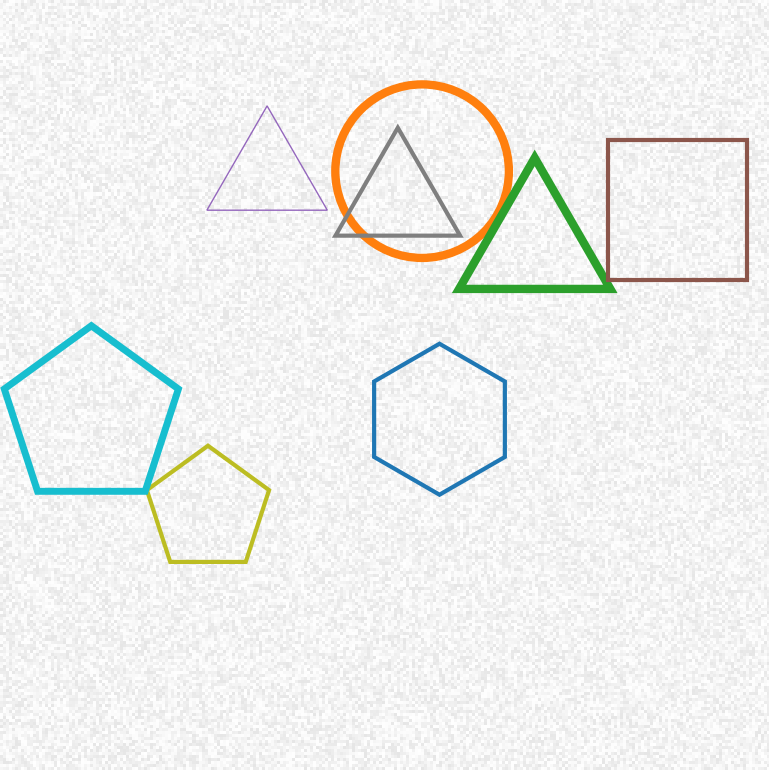[{"shape": "hexagon", "thickness": 1.5, "radius": 0.49, "center": [0.571, 0.456]}, {"shape": "circle", "thickness": 3, "radius": 0.56, "center": [0.548, 0.778]}, {"shape": "triangle", "thickness": 3, "radius": 0.57, "center": [0.694, 0.681]}, {"shape": "triangle", "thickness": 0.5, "radius": 0.45, "center": [0.347, 0.772]}, {"shape": "square", "thickness": 1.5, "radius": 0.45, "center": [0.88, 0.728]}, {"shape": "triangle", "thickness": 1.5, "radius": 0.47, "center": [0.517, 0.741]}, {"shape": "pentagon", "thickness": 1.5, "radius": 0.42, "center": [0.27, 0.338]}, {"shape": "pentagon", "thickness": 2.5, "radius": 0.59, "center": [0.119, 0.458]}]